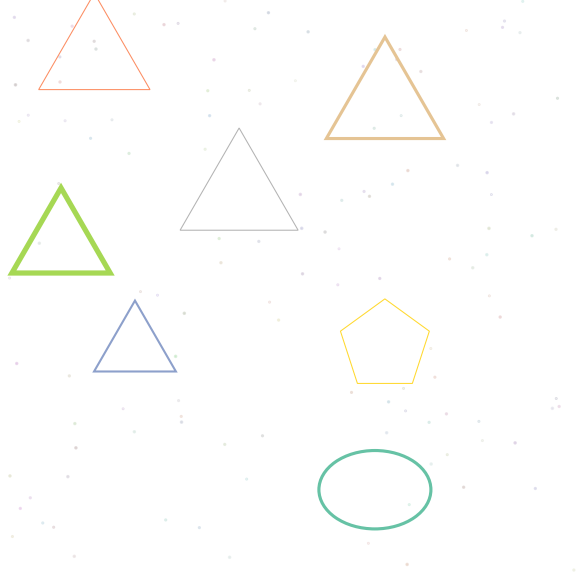[{"shape": "oval", "thickness": 1.5, "radius": 0.48, "center": [0.649, 0.151]}, {"shape": "triangle", "thickness": 0.5, "radius": 0.56, "center": [0.163, 0.9]}, {"shape": "triangle", "thickness": 1, "radius": 0.41, "center": [0.234, 0.397]}, {"shape": "triangle", "thickness": 2.5, "radius": 0.49, "center": [0.106, 0.576]}, {"shape": "pentagon", "thickness": 0.5, "radius": 0.4, "center": [0.666, 0.401]}, {"shape": "triangle", "thickness": 1.5, "radius": 0.59, "center": [0.667, 0.818]}, {"shape": "triangle", "thickness": 0.5, "radius": 0.59, "center": [0.414, 0.659]}]